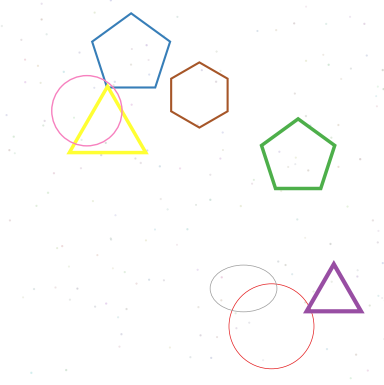[{"shape": "circle", "thickness": 0.5, "radius": 0.55, "center": [0.705, 0.152]}, {"shape": "pentagon", "thickness": 1.5, "radius": 0.53, "center": [0.341, 0.859]}, {"shape": "pentagon", "thickness": 2.5, "radius": 0.5, "center": [0.774, 0.591]}, {"shape": "triangle", "thickness": 3, "radius": 0.41, "center": [0.867, 0.232]}, {"shape": "triangle", "thickness": 2.5, "radius": 0.57, "center": [0.279, 0.661]}, {"shape": "hexagon", "thickness": 1.5, "radius": 0.42, "center": [0.518, 0.753]}, {"shape": "circle", "thickness": 1, "radius": 0.46, "center": [0.226, 0.712]}, {"shape": "oval", "thickness": 0.5, "radius": 0.43, "center": [0.633, 0.251]}]